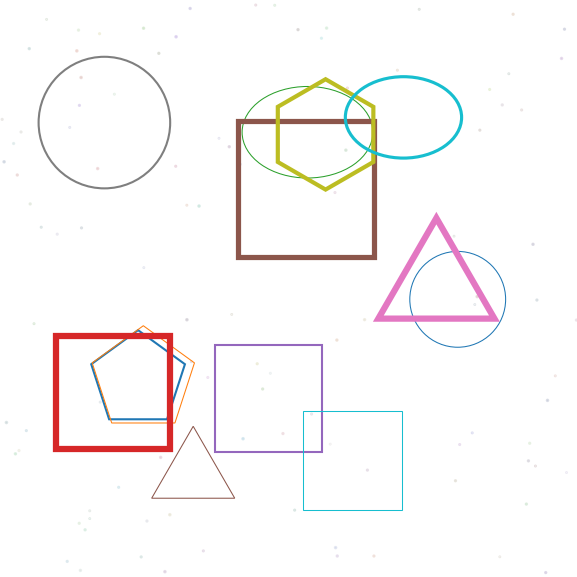[{"shape": "pentagon", "thickness": 1, "radius": 0.43, "center": [0.239, 0.342]}, {"shape": "circle", "thickness": 0.5, "radius": 0.41, "center": [0.793, 0.481]}, {"shape": "pentagon", "thickness": 0.5, "radius": 0.47, "center": [0.248, 0.342]}, {"shape": "oval", "thickness": 0.5, "radius": 0.57, "center": [0.532, 0.77]}, {"shape": "square", "thickness": 3, "radius": 0.49, "center": [0.195, 0.319]}, {"shape": "square", "thickness": 1, "radius": 0.46, "center": [0.464, 0.309]}, {"shape": "square", "thickness": 2.5, "radius": 0.59, "center": [0.53, 0.671]}, {"shape": "triangle", "thickness": 0.5, "radius": 0.42, "center": [0.335, 0.178]}, {"shape": "triangle", "thickness": 3, "radius": 0.58, "center": [0.756, 0.505]}, {"shape": "circle", "thickness": 1, "radius": 0.57, "center": [0.181, 0.787]}, {"shape": "hexagon", "thickness": 2, "radius": 0.48, "center": [0.564, 0.766]}, {"shape": "square", "thickness": 0.5, "radius": 0.43, "center": [0.611, 0.202]}, {"shape": "oval", "thickness": 1.5, "radius": 0.5, "center": [0.699, 0.796]}]